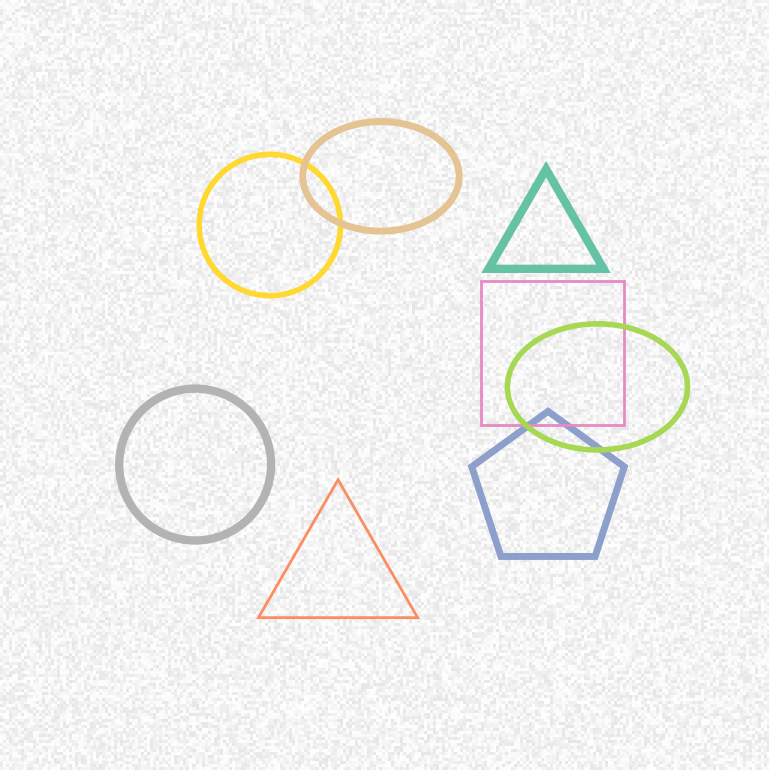[{"shape": "triangle", "thickness": 3, "radius": 0.43, "center": [0.709, 0.694]}, {"shape": "triangle", "thickness": 1, "radius": 0.6, "center": [0.439, 0.258]}, {"shape": "pentagon", "thickness": 2.5, "radius": 0.52, "center": [0.712, 0.362]}, {"shape": "square", "thickness": 1, "radius": 0.47, "center": [0.718, 0.541]}, {"shape": "oval", "thickness": 2, "radius": 0.59, "center": [0.776, 0.498]}, {"shape": "circle", "thickness": 2, "radius": 0.46, "center": [0.35, 0.708]}, {"shape": "oval", "thickness": 2.5, "radius": 0.51, "center": [0.495, 0.771]}, {"shape": "circle", "thickness": 3, "radius": 0.49, "center": [0.253, 0.397]}]